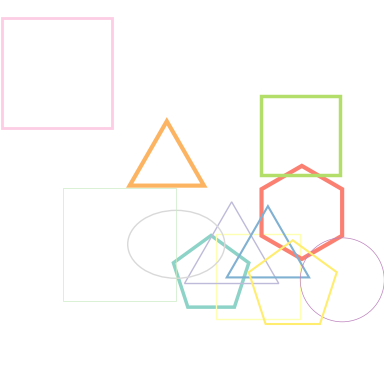[{"shape": "pentagon", "thickness": 2.5, "radius": 0.51, "center": [0.548, 0.286]}, {"shape": "square", "thickness": 1, "radius": 0.55, "center": [0.67, 0.282]}, {"shape": "triangle", "thickness": 1, "radius": 0.71, "center": [0.602, 0.334]}, {"shape": "hexagon", "thickness": 3, "radius": 0.6, "center": [0.784, 0.448]}, {"shape": "triangle", "thickness": 1.5, "radius": 0.62, "center": [0.696, 0.341]}, {"shape": "triangle", "thickness": 3, "radius": 0.56, "center": [0.433, 0.574]}, {"shape": "square", "thickness": 2.5, "radius": 0.51, "center": [0.781, 0.648]}, {"shape": "square", "thickness": 2, "radius": 0.71, "center": [0.148, 0.81]}, {"shape": "oval", "thickness": 1, "radius": 0.63, "center": [0.458, 0.365]}, {"shape": "circle", "thickness": 0.5, "radius": 0.55, "center": [0.889, 0.273]}, {"shape": "square", "thickness": 0.5, "radius": 0.73, "center": [0.311, 0.365]}, {"shape": "pentagon", "thickness": 1.5, "radius": 0.6, "center": [0.76, 0.256]}]